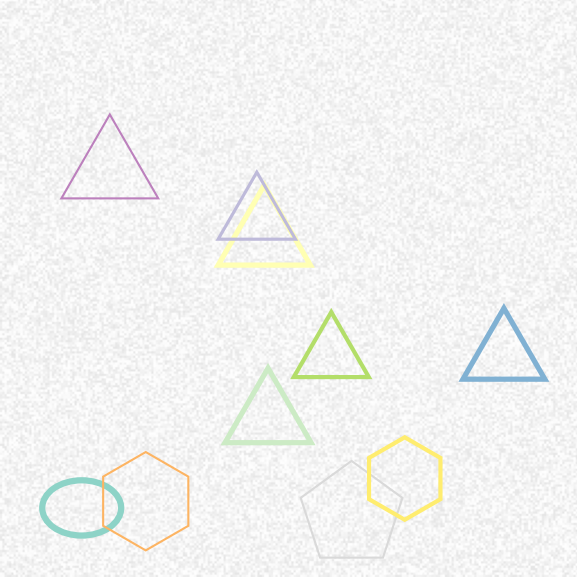[{"shape": "oval", "thickness": 3, "radius": 0.34, "center": [0.141, 0.12]}, {"shape": "triangle", "thickness": 2.5, "radius": 0.46, "center": [0.458, 0.586]}, {"shape": "triangle", "thickness": 1.5, "radius": 0.39, "center": [0.445, 0.624]}, {"shape": "triangle", "thickness": 2.5, "radius": 0.41, "center": [0.873, 0.383]}, {"shape": "hexagon", "thickness": 1, "radius": 0.43, "center": [0.252, 0.131]}, {"shape": "triangle", "thickness": 2, "radius": 0.38, "center": [0.574, 0.384]}, {"shape": "pentagon", "thickness": 1, "radius": 0.46, "center": [0.609, 0.108]}, {"shape": "triangle", "thickness": 1, "radius": 0.48, "center": [0.19, 0.704]}, {"shape": "triangle", "thickness": 2.5, "radius": 0.43, "center": [0.464, 0.276]}, {"shape": "hexagon", "thickness": 2, "radius": 0.36, "center": [0.701, 0.171]}]